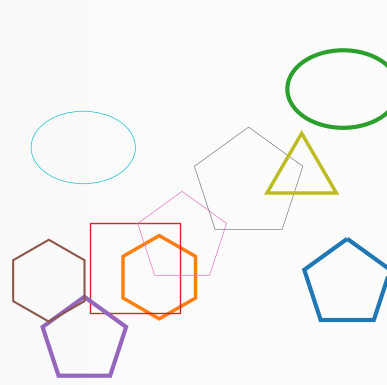[{"shape": "pentagon", "thickness": 3, "radius": 0.58, "center": [0.896, 0.263]}, {"shape": "hexagon", "thickness": 2.5, "radius": 0.54, "center": [0.411, 0.28]}, {"shape": "oval", "thickness": 3, "radius": 0.72, "center": [0.885, 0.769]}, {"shape": "square", "thickness": 1, "radius": 0.58, "center": [0.349, 0.304]}, {"shape": "pentagon", "thickness": 3, "radius": 0.57, "center": [0.218, 0.116]}, {"shape": "hexagon", "thickness": 1.5, "radius": 0.53, "center": [0.126, 0.271]}, {"shape": "pentagon", "thickness": 0.5, "radius": 0.6, "center": [0.47, 0.382]}, {"shape": "pentagon", "thickness": 0.5, "radius": 0.74, "center": [0.642, 0.523]}, {"shape": "triangle", "thickness": 2.5, "radius": 0.52, "center": [0.779, 0.55]}, {"shape": "oval", "thickness": 0.5, "radius": 0.67, "center": [0.215, 0.617]}]